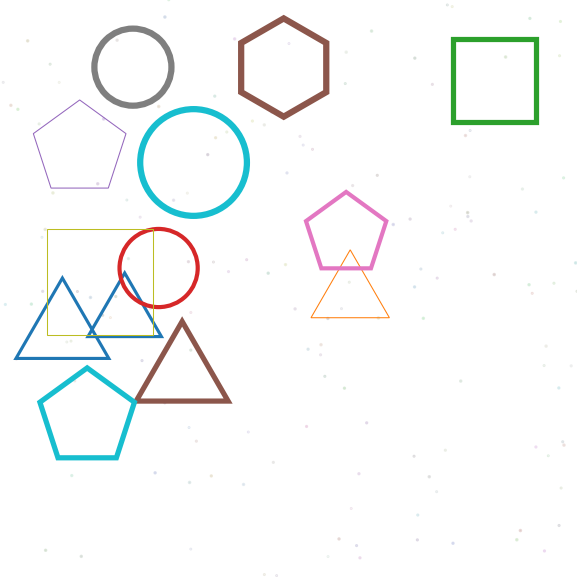[{"shape": "triangle", "thickness": 1.5, "radius": 0.37, "center": [0.216, 0.453]}, {"shape": "triangle", "thickness": 1.5, "radius": 0.46, "center": [0.108, 0.425]}, {"shape": "triangle", "thickness": 0.5, "radius": 0.39, "center": [0.606, 0.488]}, {"shape": "square", "thickness": 2.5, "radius": 0.36, "center": [0.856, 0.859]}, {"shape": "circle", "thickness": 2, "radius": 0.34, "center": [0.275, 0.535]}, {"shape": "pentagon", "thickness": 0.5, "radius": 0.42, "center": [0.138, 0.742]}, {"shape": "hexagon", "thickness": 3, "radius": 0.43, "center": [0.491, 0.882]}, {"shape": "triangle", "thickness": 2.5, "radius": 0.46, "center": [0.315, 0.351]}, {"shape": "pentagon", "thickness": 2, "radius": 0.37, "center": [0.599, 0.594]}, {"shape": "circle", "thickness": 3, "radius": 0.33, "center": [0.23, 0.883]}, {"shape": "square", "thickness": 0.5, "radius": 0.46, "center": [0.174, 0.511]}, {"shape": "pentagon", "thickness": 2.5, "radius": 0.43, "center": [0.151, 0.276]}, {"shape": "circle", "thickness": 3, "radius": 0.46, "center": [0.335, 0.718]}]